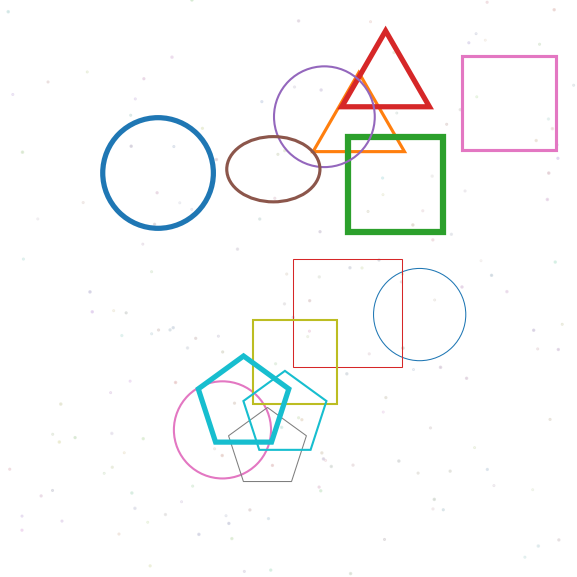[{"shape": "circle", "thickness": 2.5, "radius": 0.48, "center": [0.274, 0.7]}, {"shape": "circle", "thickness": 0.5, "radius": 0.4, "center": [0.727, 0.454]}, {"shape": "triangle", "thickness": 1.5, "radius": 0.46, "center": [0.621, 0.782]}, {"shape": "square", "thickness": 3, "radius": 0.41, "center": [0.684, 0.68]}, {"shape": "square", "thickness": 0.5, "radius": 0.47, "center": [0.602, 0.457]}, {"shape": "triangle", "thickness": 2.5, "radius": 0.44, "center": [0.668, 0.858]}, {"shape": "circle", "thickness": 1, "radius": 0.44, "center": [0.562, 0.797]}, {"shape": "oval", "thickness": 1.5, "radius": 0.4, "center": [0.473, 0.706]}, {"shape": "square", "thickness": 1.5, "radius": 0.4, "center": [0.882, 0.821]}, {"shape": "circle", "thickness": 1, "radius": 0.42, "center": [0.385, 0.255]}, {"shape": "pentagon", "thickness": 0.5, "radius": 0.35, "center": [0.463, 0.223]}, {"shape": "square", "thickness": 1, "radius": 0.36, "center": [0.511, 0.372]}, {"shape": "pentagon", "thickness": 1, "radius": 0.38, "center": [0.493, 0.281]}, {"shape": "pentagon", "thickness": 2.5, "radius": 0.41, "center": [0.422, 0.3]}]